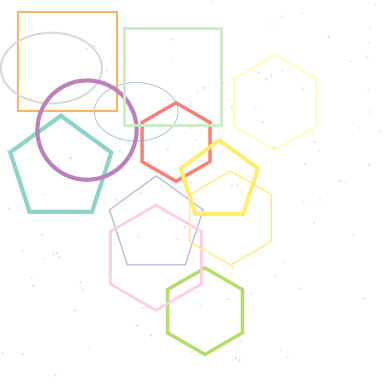[{"shape": "pentagon", "thickness": 3, "radius": 0.69, "center": [0.158, 0.561]}, {"shape": "hexagon", "thickness": 1.5, "radius": 0.62, "center": [0.714, 0.734]}, {"shape": "pentagon", "thickness": 1, "radius": 0.64, "center": [0.406, 0.415]}, {"shape": "hexagon", "thickness": 2.5, "radius": 0.51, "center": [0.457, 0.631]}, {"shape": "oval", "thickness": 0.5, "radius": 0.54, "center": [0.354, 0.71]}, {"shape": "square", "thickness": 1.5, "radius": 0.64, "center": [0.174, 0.84]}, {"shape": "hexagon", "thickness": 2.5, "radius": 0.56, "center": [0.533, 0.192]}, {"shape": "hexagon", "thickness": 2, "radius": 0.68, "center": [0.405, 0.331]}, {"shape": "oval", "thickness": 1.5, "radius": 0.66, "center": [0.133, 0.823]}, {"shape": "circle", "thickness": 3, "radius": 0.64, "center": [0.226, 0.662]}, {"shape": "square", "thickness": 2, "radius": 0.63, "center": [0.448, 0.801]}, {"shape": "hexagon", "thickness": 1, "radius": 0.61, "center": [0.599, 0.433]}, {"shape": "pentagon", "thickness": 3, "radius": 0.53, "center": [0.57, 0.53]}]